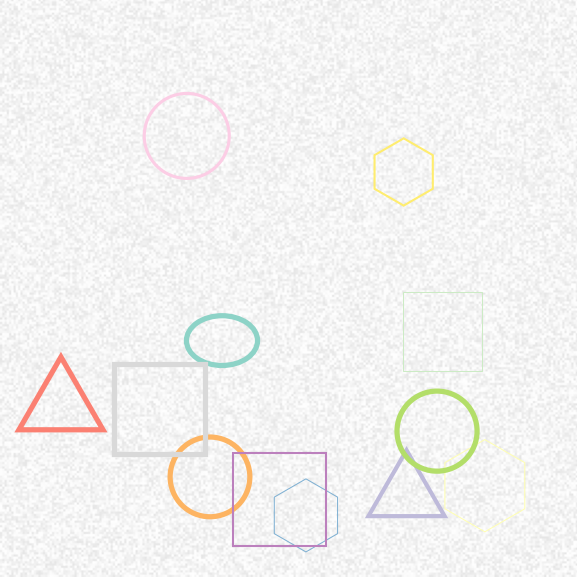[{"shape": "oval", "thickness": 2.5, "radius": 0.31, "center": [0.384, 0.409]}, {"shape": "hexagon", "thickness": 0.5, "radius": 0.4, "center": [0.84, 0.158]}, {"shape": "triangle", "thickness": 2, "radius": 0.38, "center": [0.704, 0.143]}, {"shape": "triangle", "thickness": 2.5, "radius": 0.42, "center": [0.106, 0.297]}, {"shape": "hexagon", "thickness": 0.5, "radius": 0.32, "center": [0.53, 0.107]}, {"shape": "circle", "thickness": 2.5, "radius": 0.35, "center": [0.364, 0.173]}, {"shape": "circle", "thickness": 2.5, "radius": 0.35, "center": [0.757, 0.253]}, {"shape": "circle", "thickness": 1.5, "radius": 0.37, "center": [0.323, 0.764]}, {"shape": "square", "thickness": 2.5, "radius": 0.39, "center": [0.276, 0.291]}, {"shape": "square", "thickness": 1, "radius": 0.4, "center": [0.485, 0.134]}, {"shape": "square", "thickness": 0.5, "radius": 0.34, "center": [0.766, 0.425]}, {"shape": "hexagon", "thickness": 1, "radius": 0.29, "center": [0.699, 0.701]}]